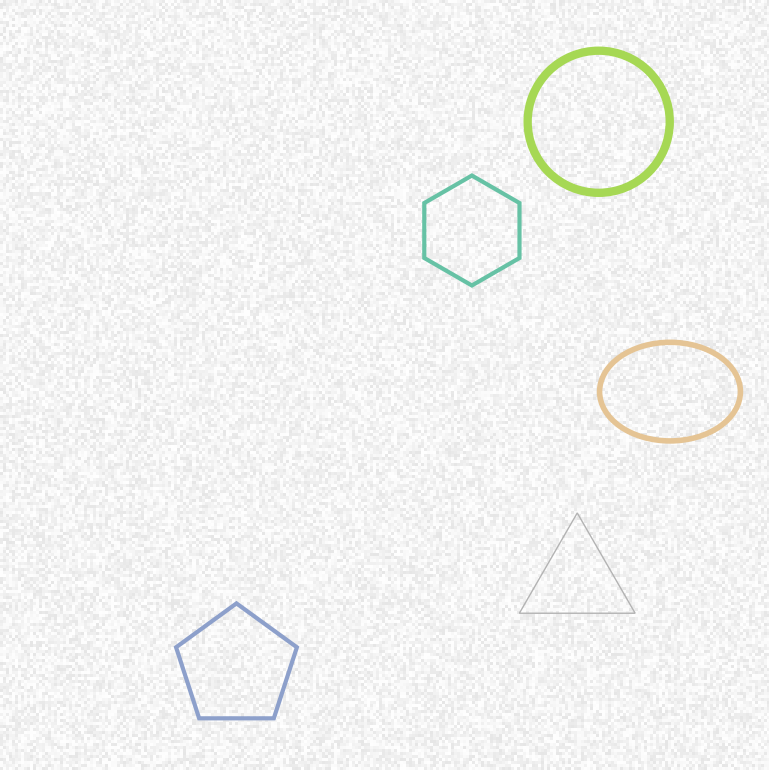[{"shape": "hexagon", "thickness": 1.5, "radius": 0.36, "center": [0.613, 0.701]}, {"shape": "pentagon", "thickness": 1.5, "radius": 0.41, "center": [0.307, 0.134]}, {"shape": "circle", "thickness": 3, "radius": 0.46, "center": [0.778, 0.842]}, {"shape": "oval", "thickness": 2, "radius": 0.46, "center": [0.87, 0.491]}, {"shape": "triangle", "thickness": 0.5, "radius": 0.43, "center": [0.75, 0.247]}]